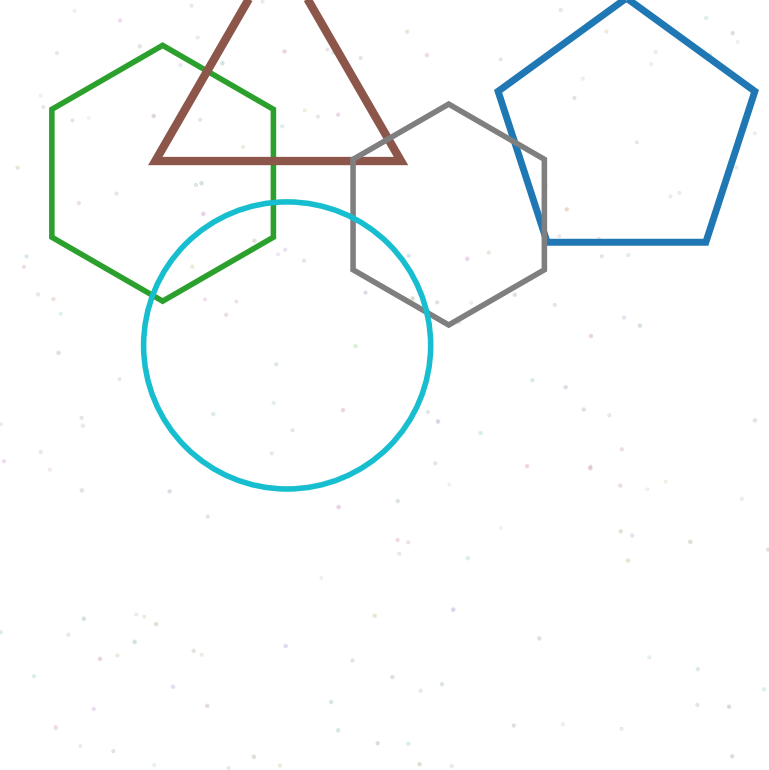[{"shape": "pentagon", "thickness": 2.5, "radius": 0.88, "center": [0.814, 0.827]}, {"shape": "hexagon", "thickness": 2, "radius": 0.83, "center": [0.211, 0.775]}, {"shape": "triangle", "thickness": 3, "radius": 0.92, "center": [0.361, 0.883]}, {"shape": "hexagon", "thickness": 2, "radius": 0.72, "center": [0.583, 0.721]}, {"shape": "circle", "thickness": 2, "radius": 0.93, "center": [0.373, 0.551]}]